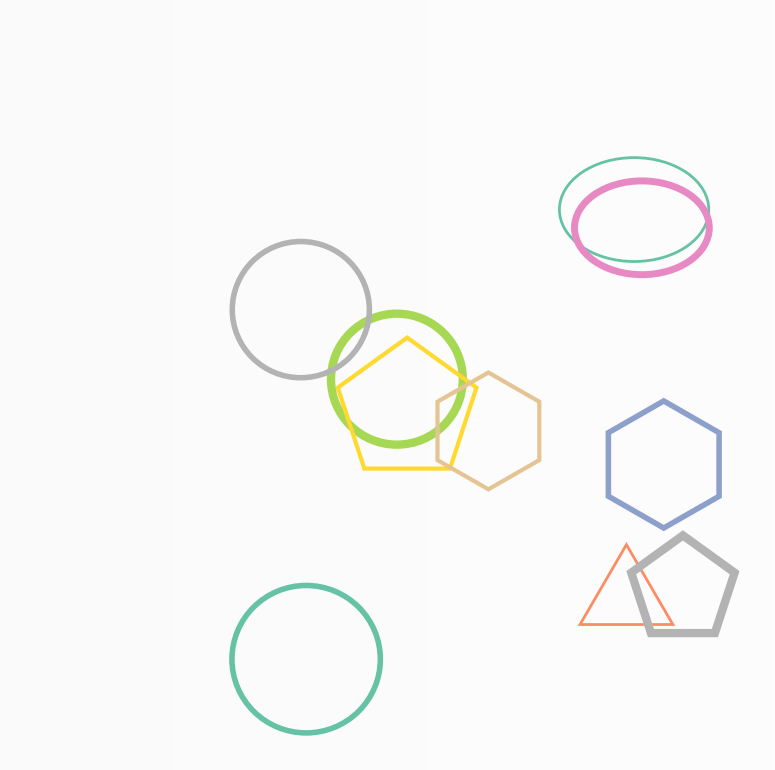[{"shape": "circle", "thickness": 2, "radius": 0.48, "center": [0.395, 0.144]}, {"shape": "oval", "thickness": 1, "radius": 0.48, "center": [0.818, 0.728]}, {"shape": "triangle", "thickness": 1, "radius": 0.35, "center": [0.808, 0.224]}, {"shape": "hexagon", "thickness": 2, "radius": 0.41, "center": [0.856, 0.397]}, {"shape": "oval", "thickness": 2.5, "radius": 0.43, "center": [0.828, 0.704]}, {"shape": "circle", "thickness": 3, "radius": 0.43, "center": [0.512, 0.508]}, {"shape": "pentagon", "thickness": 1.5, "radius": 0.47, "center": [0.525, 0.468]}, {"shape": "hexagon", "thickness": 1.5, "radius": 0.38, "center": [0.63, 0.44]}, {"shape": "pentagon", "thickness": 3, "radius": 0.35, "center": [0.881, 0.235]}, {"shape": "circle", "thickness": 2, "radius": 0.44, "center": [0.388, 0.598]}]